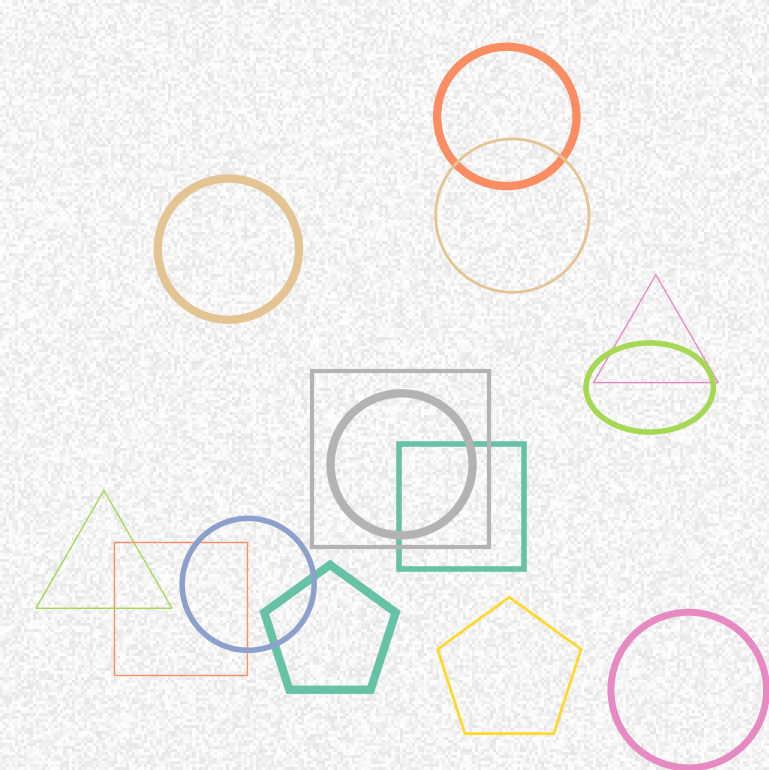[{"shape": "square", "thickness": 2, "radius": 0.4, "center": [0.6, 0.343]}, {"shape": "pentagon", "thickness": 3, "radius": 0.45, "center": [0.429, 0.177]}, {"shape": "square", "thickness": 0.5, "radius": 0.43, "center": [0.235, 0.209]}, {"shape": "circle", "thickness": 3, "radius": 0.45, "center": [0.658, 0.849]}, {"shape": "circle", "thickness": 2, "radius": 0.43, "center": [0.322, 0.241]}, {"shape": "circle", "thickness": 2.5, "radius": 0.51, "center": [0.894, 0.104]}, {"shape": "triangle", "thickness": 0.5, "radius": 0.47, "center": [0.852, 0.55]}, {"shape": "triangle", "thickness": 0.5, "radius": 0.51, "center": [0.135, 0.261]}, {"shape": "oval", "thickness": 2, "radius": 0.41, "center": [0.844, 0.497]}, {"shape": "pentagon", "thickness": 1, "radius": 0.49, "center": [0.661, 0.126]}, {"shape": "circle", "thickness": 3, "radius": 0.46, "center": [0.297, 0.676]}, {"shape": "circle", "thickness": 1, "radius": 0.5, "center": [0.665, 0.72]}, {"shape": "circle", "thickness": 3, "radius": 0.46, "center": [0.522, 0.397]}, {"shape": "square", "thickness": 1.5, "radius": 0.57, "center": [0.52, 0.404]}]